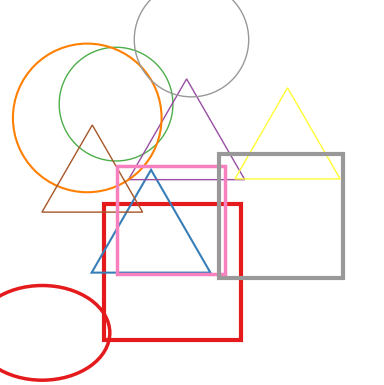[{"shape": "square", "thickness": 3, "radius": 0.89, "center": [0.447, 0.294]}, {"shape": "oval", "thickness": 2.5, "radius": 0.88, "center": [0.11, 0.135]}, {"shape": "triangle", "thickness": 1.5, "radius": 0.89, "center": [0.392, 0.381]}, {"shape": "circle", "thickness": 1, "radius": 0.74, "center": [0.301, 0.73]}, {"shape": "triangle", "thickness": 1, "radius": 0.87, "center": [0.485, 0.621]}, {"shape": "circle", "thickness": 1.5, "radius": 0.97, "center": [0.227, 0.694]}, {"shape": "triangle", "thickness": 1, "radius": 0.79, "center": [0.747, 0.614]}, {"shape": "triangle", "thickness": 1, "radius": 0.75, "center": [0.24, 0.524]}, {"shape": "square", "thickness": 2.5, "radius": 0.7, "center": [0.444, 0.429]}, {"shape": "circle", "thickness": 1, "radius": 0.74, "center": [0.497, 0.897]}, {"shape": "square", "thickness": 3, "radius": 0.81, "center": [0.729, 0.439]}]